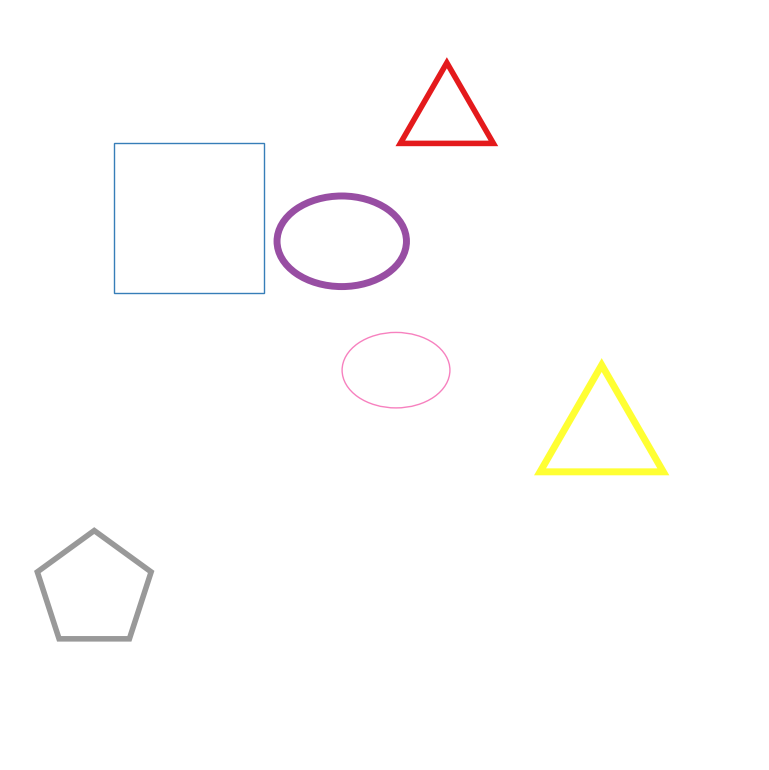[{"shape": "triangle", "thickness": 2, "radius": 0.35, "center": [0.58, 0.849]}, {"shape": "square", "thickness": 0.5, "radius": 0.49, "center": [0.245, 0.717]}, {"shape": "oval", "thickness": 2.5, "radius": 0.42, "center": [0.444, 0.687]}, {"shape": "triangle", "thickness": 2.5, "radius": 0.46, "center": [0.781, 0.433]}, {"shape": "oval", "thickness": 0.5, "radius": 0.35, "center": [0.514, 0.519]}, {"shape": "pentagon", "thickness": 2, "radius": 0.39, "center": [0.122, 0.233]}]